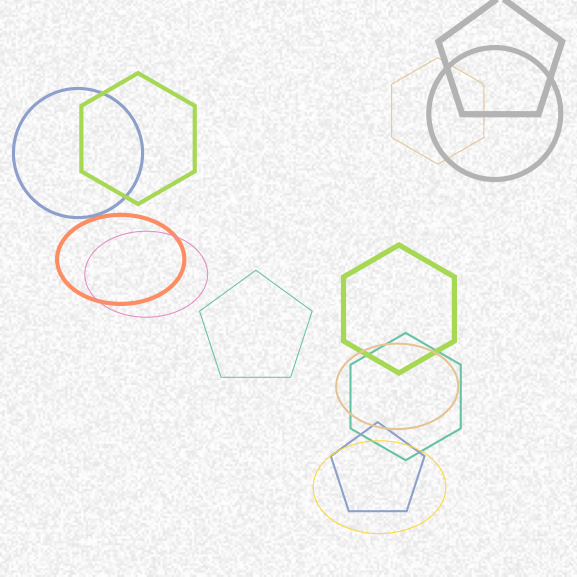[{"shape": "pentagon", "thickness": 0.5, "radius": 0.51, "center": [0.443, 0.429]}, {"shape": "hexagon", "thickness": 1, "radius": 0.55, "center": [0.702, 0.312]}, {"shape": "oval", "thickness": 2, "radius": 0.55, "center": [0.209, 0.55]}, {"shape": "pentagon", "thickness": 1, "radius": 0.43, "center": [0.654, 0.183]}, {"shape": "circle", "thickness": 1.5, "radius": 0.56, "center": [0.135, 0.734]}, {"shape": "oval", "thickness": 0.5, "radius": 0.53, "center": [0.253, 0.524]}, {"shape": "hexagon", "thickness": 2.5, "radius": 0.55, "center": [0.691, 0.464]}, {"shape": "hexagon", "thickness": 2, "radius": 0.57, "center": [0.239, 0.759]}, {"shape": "oval", "thickness": 0.5, "radius": 0.57, "center": [0.657, 0.155]}, {"shape": "hexagon", "thickness": 0.5, "radius": 0.46, "center": [0.758, 0.807]}, {"shape": "oval", "thickness": 1, "radius": 0.53, "center": [0.688, 0.33]}, {"shape": "circle", "thickness": 2.5, "radius": 0.57, "center": [0.857, 0.802]}, {"shape": "pentagon", "thickness": 3, "radius": 0.56, "center": [0.866, 0.892]}]